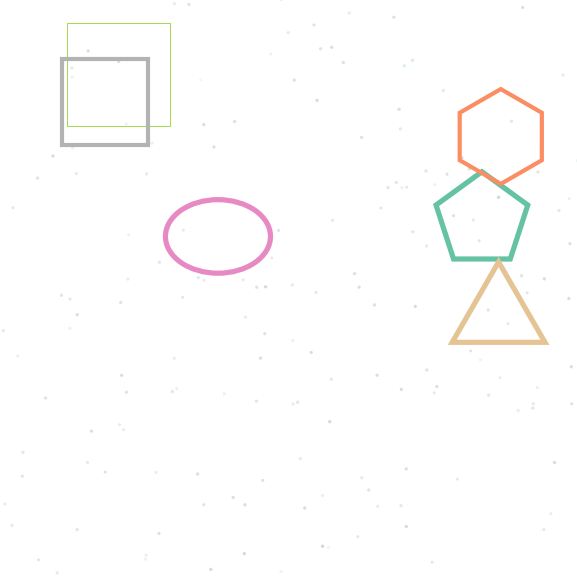[{"shape": "pentagon", "thickness": 2.5, "radius": 0.42, "center": [0.834, 0.618]}, {"shape": "hexagon", "thickness": 2, "radius": 0.41, "center": [0.867, 0.763]}, {"shape": "oval", "thickness": 2.5, "radius": 0.45, "center": [0.377, 0.59]}, {"shape": "square", "thickness": 0.5, "radius": 0.45, "center": [0.205, 0.87]}, {"shape": "triangle", "thickness": 2.5, "radius": 0.46, "center": [0.863, 0.453]}, {"shape": "square", "thickness": 2, "radius": 0.37, "center": [0.182, 0.822]}]